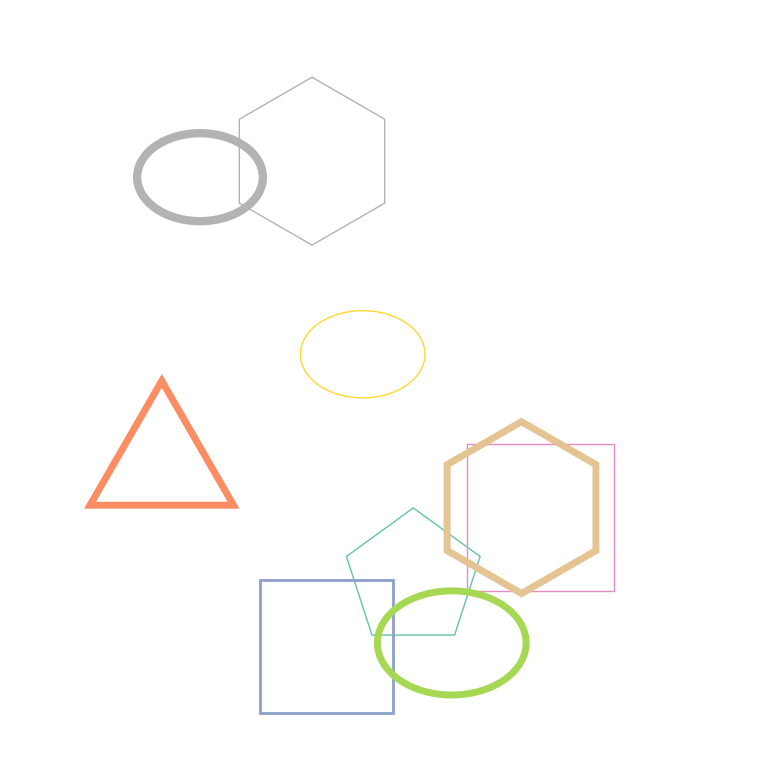[{"shape": "pentagon", "thickness": 0.5, "radius": 0.46, "center": [0.537, 0.249]}, {"shape": "triangle", "thickness": 2.5, "radius": 0.54, "center": [0.21, 0.398]}, {"shape": "square", "thickness": 1, "radius": 0.43, "center": [0.424, 0.16]}, {"shape": "square", "thickness": 0.5, "radius": 0.48, "center": [0.702, 0.328]}, {"shape": "oval", "thickness": 2.5, "radius": 0.48, "center": [0.587, 0.165]}, {"shape": "oval", "thickness": 0.5, "radius": 0.4, "center": [0.471, 0.54]}, {"shape": "hexagon", "thickness": 2.5, "radius": 0.56, "center": [0.677, 0.341]}, {"shape": "hexagon", "thickness": 0.5, "radius": 0.55, "center": [0.405, 0.791]}, {"shape": "oval", "thickness": 3, "radius": 0.41, "center": [0.26, 0.77]}]